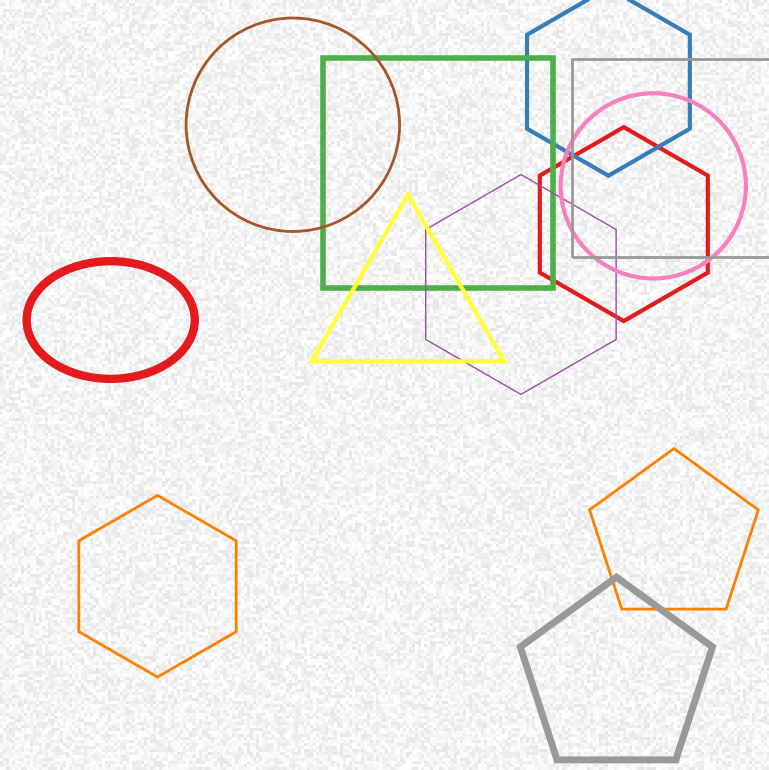[{"shape": "oval", "thickness": 3, "radius": 0.55, "center": [0.144, 0.584]}, {"shape": "hexagon", "thickness": 1.5, "radius": 0.63, "center": [0.81, 0.709]}, {"shape": "hexagon", "thickness": 1.5, "radius": 0.61, "center": [0.79, 0.894]}, {"shape": "square", "thickness": 2, "radius": 0.75, "center": [0.569, 0.775]}, {"shape": "hexagon", "thickness": 0.5, "radius": 0.71, "center": [0.677, 0.631]}, {"shape": "hexagon", "thickness": 1, "radius": 0.59, "center": [0.205, 0.239]}, {"shape": "pentagon", "thickness": 1, "radius": 0.58, "center": [0.875, 0.302]}, {"shape": "triangle", "thickness": 1.5, "radius": 0.72, "center": [0.53, 0.603]}, {"shape": "circle", "thickness": 1, "radius": 0.69, "center": [0.38, 0.838]}, {"shape": "circle", "thickness": 1.5, "radius": 0.6, "center": [0.848, 0.759]}, {"shape": "square", "thickness": 1, "radius": 0.64, "center": [0.872, 0.795]}, {"shape": "pentagon", "thickness": 2.5, "radius": 0.66, "center": [0.801, 0.119]}]